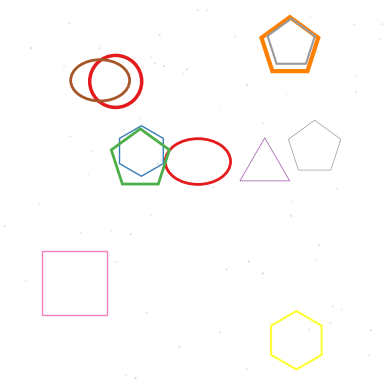[{"shape": "circle", "thickness": 2.5, "radius": 0.34, "center": [0.301, 0.789]}, {"shape": "oval", "thickness": 2, "radius": 0.42, "center": [0.514, 0.58]}, {"shape": "hexagon", "thickness": 1, "radius": 0.33, "center": [0.367, 0.608]}, {"shape": "pentagon", "thickness": 2, "radius": 0.4, "center": [0.364, 0.586]}, {"shape": "triangle", "thickness": 0.5, "radius": 0.37, "center": [0.688, 0.567]}, {"shape": "pentagon", "thickness": 3, "radius": 0.39, "center": [0.753, 0.878]}, {"shape": "hexagon", "thickness": 1.5, "radius": 0.38, "center": [0.77, 0.116]}, {"shape": "oval", "thickness": 2, "radius": 0.38, "center": [0.26, 0.791]}, {"shape": "square", "thickness": 1, "radius": 0.42, "center": [0.193, 0.265]}, {"shape": "pentagon", "thickness": 0.5, "radius": 0.36, "center": [0.817, 0.616]}, {"shape": "pentagon", "thickness": 1.5, "radius": 0.32, "center": [0.757, 0.887]}]